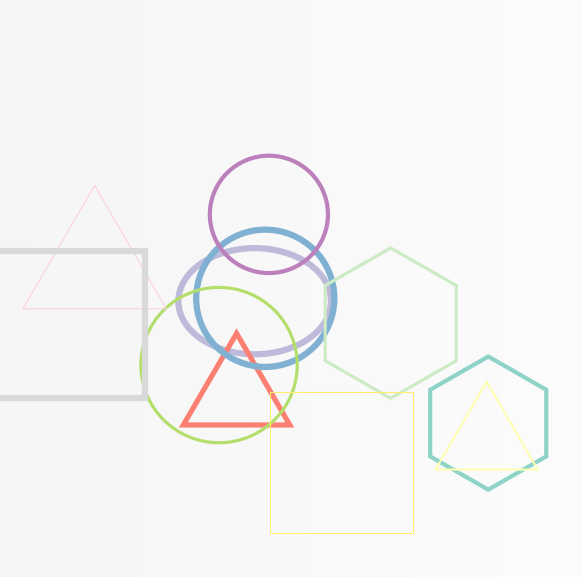[{"shape": "hexagon", "thickness": 2, "radius": 0.58, "center": [0.84, 0.267]}, {"shape": "triangle", "thickness": 1, "radius": 0.51, "center": [0.837, 0.237]}, {"shape": "oval", "thickness": 3, "radius": 0.66, "center": [0.438, 0.478]}, {"shape": "triangle", "thickness": 2.5, "radius": 0.53, "center": [0.407, 0.316]}, {"shape": "circle", "thickness": 3, "radius": 0.59, "center": [0.456, 0.483]}, {"shape": "circle", "thickness": 1.5, "radius": 0.67, "center": [0.377, 0.367]}, {"shape": "triangle", "thickness": 0.5, "radius": 0.71, "center": [0.163, 0.536]}, {"shape": "square", "thickness": 3, "radius": 0.64, "center": [0.122, 0.437]}, {"shape": "circle", "thickness": 2, "radius": 0.51, "center": [0.463, 0.628]}, {"shape": "hexagon", "thickness": 1.5, "radius": 0.65, "center": [0.672, 0.44]}, {"shape": "square", "thickness": 0.5, "radius": 0.61, "center": [0.588, 0.198]}]